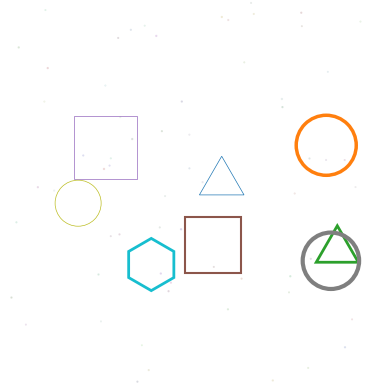[{"shape": "triangle", "thickness": 0.5, "radius": 0.33, "center": [0.576, 0.527]}, {"shape": "circle", "thickness": 2.5, "radius": 0.39, "center": [0.847, 0.623]}, {"shape": "triangle", "thickness": 2, "radius": 0.32, "center": [0.876, 0.35]}, {"shape": "square", "thickness": 0.5, "radius": 0.41, "center": [0.274, 0.616]}, {"shape": "square", "thickness": 1.5, "radius": 0.36, "center": [0.554, 0.364]}, {"shape": "circle", "thickness": 3, "radius": 0.37, "center": [0.86, 0.323]}, {"shape": "circle", "thickness": 0.5, "radius": 0.3, "center": [0.203, 0.472]}, {"shape": "hexagon", "thickness": 2, "radius": 0.34, "center": [0.393, 0.313]}]